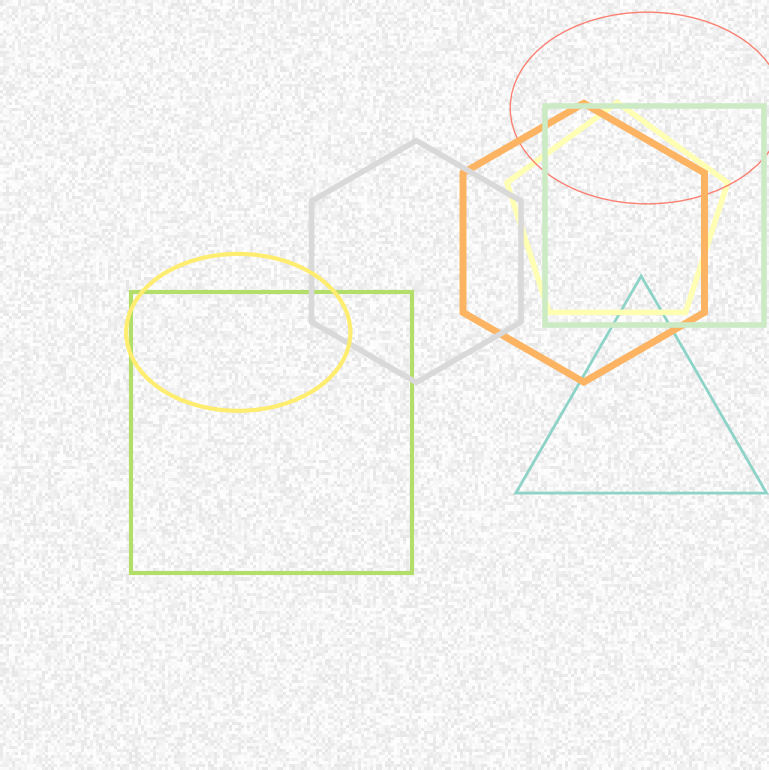[{"shape": "triangle", "thickness": 1, "radius": 0.94, "center": [0.833, 0.454]}, {"shape": "pentagon", "thickness": 2, "radius": 0.75, "center": [0.802, 0.716]}, {"shape": "oval", "thickness": 0.5, "radius": 0.89, "center": [0.84, 0.86]}, {"shape": "hexagon", "thickness": 2.5, "radius": 0.91, "center": [0.758, 0.685]}, {"shape": "square", "thickness": 1.5, "radius": 0.91, "center": [0.353, 0.438]}, {"shape": "hexagon", "thickness": 2, "radius": 0.79, "center": [0.541, 0.66]}, {"shape": "square", "thickness": 2, "radius": 0.71, "center": [0.85, 0.72]}, {"shape": "oval", "thickness": 1.5, "radius": 0.73, "center": [0.309, 0.568]}]